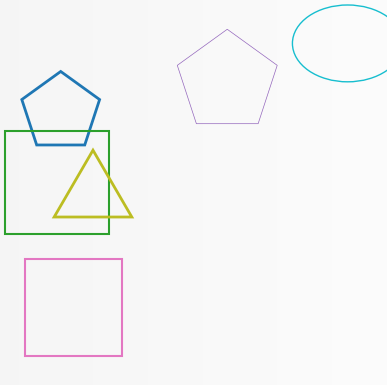[{"shape": "pentagon", "thickness": 2, "radius": 0.53, "center": [0.157, 0.709]}, {"shape": "square", "thickness": 1.5, "radius": 0.67, "center": [0.147, 0.525]}, {"shape": "pentagon", "thickness": 0.5, "radius": 0.68, "center": [0.586, 0.788]}, {"shape": "square", "thickness": 1.5, "radius": 0.63, "center": [0.19, 0.201]}, {"shape": "triangle", "thickness": 2, "radius": 0.58, "center": [0.24, 0.494]}, {"shape": "oval", "thickness": 1, "radius": 0.71, "center": [0.897, 0.887]}]